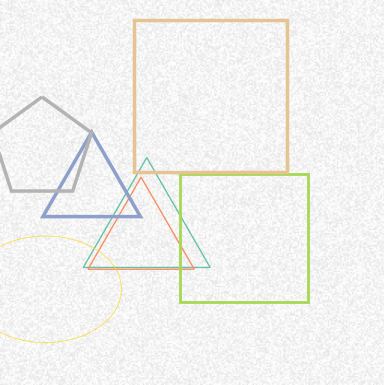[{"shape": "triangle", "thickness": 1, "radius": 0.95, "center": [0.381, 0.4]}, {"shape": "triangle", "thickness": 1, "radius": 0.8, "center": [0.367, 0.38]}, {"shape": "triangle", "thickness": 2.5, "radius": 0.73, "center": [0.238, 0.511]}, {"shape": "square", "thickness": 2, "radius": 0.83, "center": [0.633, 0.382]}, {"shape": "oval", "thickness": 0.5, "radius": 0.99, "center": [0.118, 0.249]}, {"shape": "square", "thickness": 2.5, "radius": 0.99, "center": [0.546, 0.751]}, {"shape": "pentagon", "thickness": 2.5, "radius": 0.68, "center": [0.109, 0.613]}]